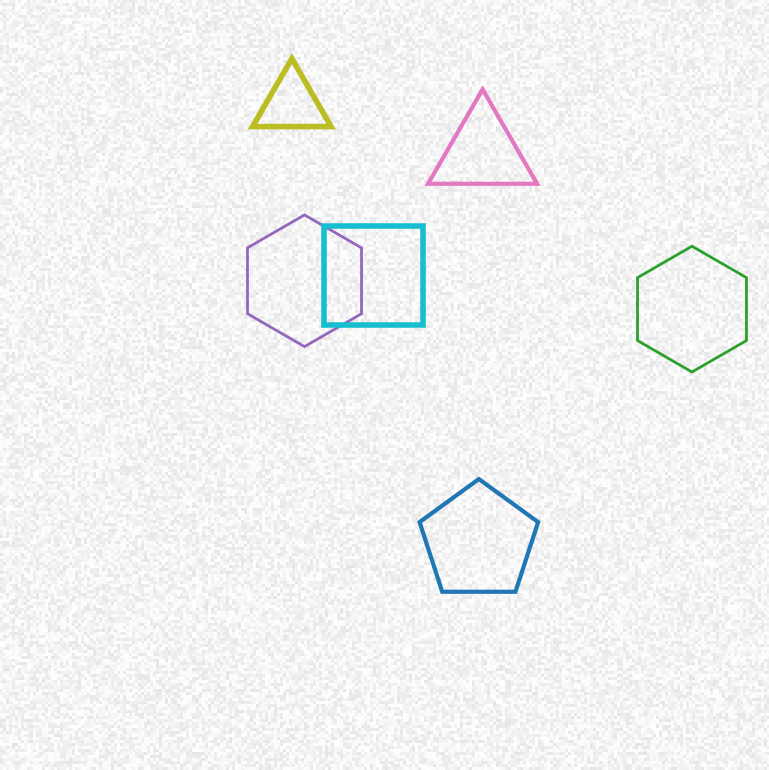[{"shape": "pentagon", "thickness": 1.5, "radius": 0.4, "center": [0.622, 0.297]}, {"shape": "hexagon", "thickness": 1, "radius": 0.41, "center": [0.899, 0.599]}, {"shape": "hexagon", "thickness": 1, "radius": 0.43, "center": [0.395, 0.635]}, {"shape": "triangle", "thickness": 1.5, "radius": 0.41, "center": [0.627, 0.802]}, {"shape": "triangle", "thickness": 2, "radius": 0.29, "center": [0.379, 0.865]}, {"shape": "square", "thickness": 2, "radius": 0.32, "center": [0.486, 0.642]}]